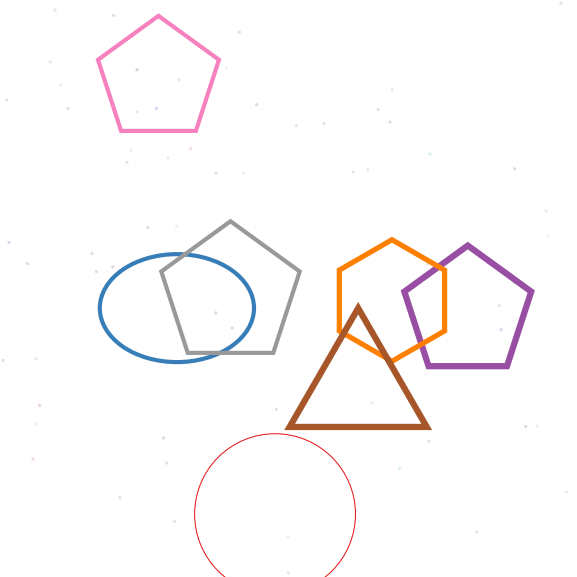[{"shape": "circle", "thickness": 0.5, "radius": 0.7, "center": [0.476, 0.109]}, {"shape": "oval", "thickness": 2, "radius": 0.67, "center": [0.306, 0.466]}, {"shape": "pentagon", "thickness": 3, "radius": 0.58, "center": [0.81, 0.458]}, {"shape": "hexagon", "thickness": 2.5, "radius": 0.53, "center": [0.679, 0.479]}, {"shape": "triangle", "thickness": 3, "radius": 0.69, "center": [0.62, 0.328]}, {"shape": "pentagon", "thickness": 2, "radius": 0.55, "center": [0.274, 0.862]}, {"shape": "pentagon", "thickness": 2, "radius": 0.63, "center": [0.399, 0.49]}]